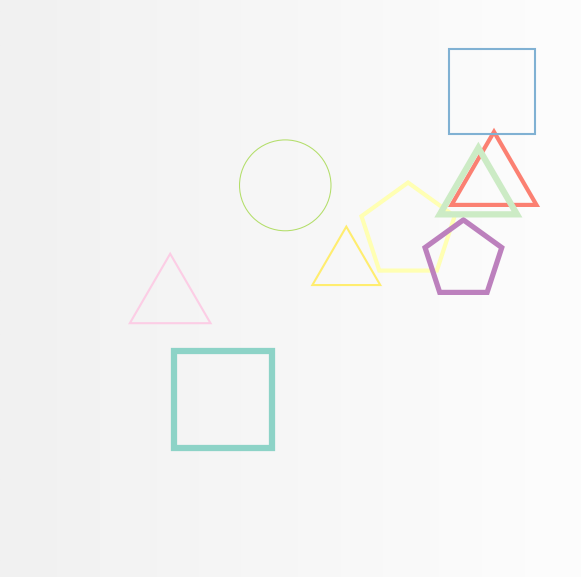[{"shape": "square", "thickness": 3, "radius": 0.42, "center": [0.383, 0.308]}, {"shape": "pentagon", "thickness": 2, "radius": 0.42, "center": [0.702, 0.599]}, {"shape": "triangle", "thickness": 2, "radius": 0.42, "center": [0.85, 0.686]}, {"shape": "square", "thickness": 1, "radius": 0.37, "center": [0.846, 0.841]}, {"shape": "circle", "thickness": 0.5, "radius": 0.39, "center": [0.491, 0.678]}, {"shape": "triangle", "thickness": 1, "radius": 0.4, "center": [0.293, 0.48]}, {"shape": "pentagon", "thickness": 2.5, "radius": 0.35, "center": [0.797, 0.549]}, {"shape": "triangle", "thickness": 3, "radius": 0.38, "center": [0.823, 0.666]}, {"shape": "triangle", "thickness": 1, "radius": 0.34, "center": [0.596, 0.539]}]